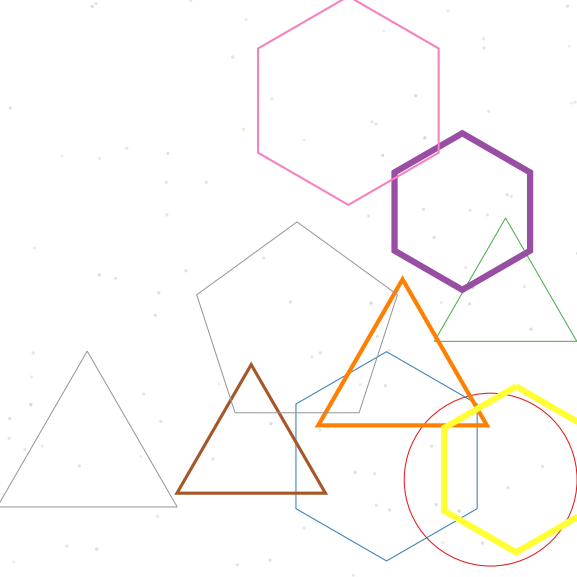[{"shape": "circle", "thickness": 0.5, "radius": 0.75, "center": [0.85, 0.169]}, {"shape": "hexagon", "thickness": 0.5, "radius": 0.91, "center": [0.669, 0.209]}, {"shape": "triangle", "thickness": 0.5, "radius": 0.71, "center": [0.875, 0.479]}, {"shape": "hexagon", "thickness": 3, "radius": 0.68, "center": [0.801, 0.633]}, {"shape": "triangle", "thickness": 2, "radius": 0.84, "center": [0.697, 0.347]}, {"shape": "hexagon", "thickness": 3, "radius": 0.72, "center": [0.894, 0.186]}, {"shape": "triangle", "thickness": 1.5, "radius": 0.74, "center": [0.435, 0.219]}, {"shape": "hexagon", "thickness": 1, "radius": 0.9, "center": [0.603, 0.825]}, {"shape": "pentagon", "thickness": 0.5, "radius": 0.91, "center": [0.514, 0.432]}, {"shape": "triangle", "thickness": 0.5, "radius": 0.9, "center": [0.151, 0.211]}]